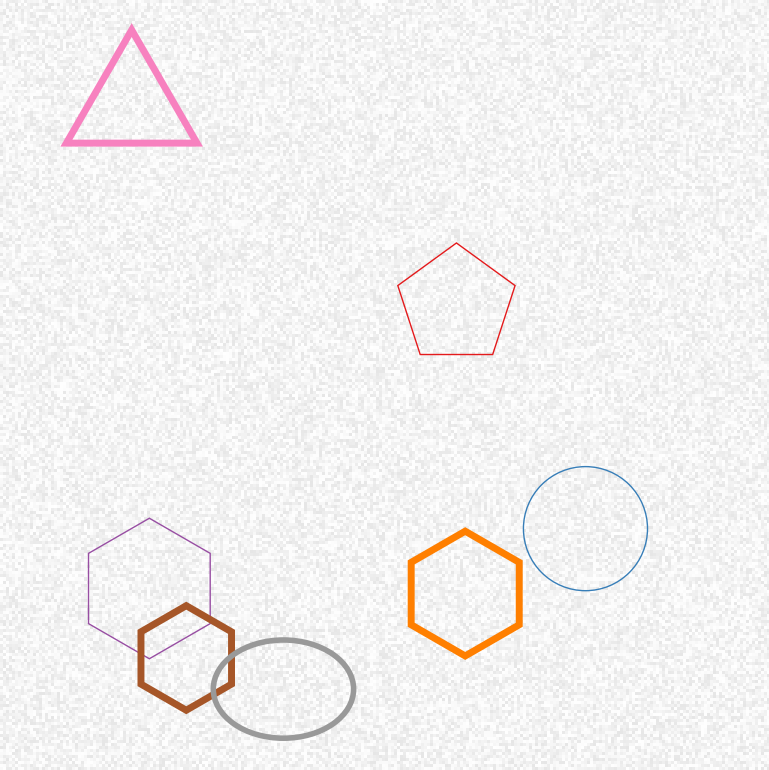[{"shape": "pentagon", "thickness": 0.5, "radius": 0.4, "center": [0.593, 0.604]}, {"shape": "circle", "thickness": 0.5, "radius": 0.4, "center": [0.76, 0.313]}, {"shape": "hexagon", "thickness": 0.5, "radius": 0.46, "center": [0.194, 0.236]}, {"shape": "hexagon", "thickness": 2.5, "radius": 0.41, "center": [0.604, 0.229]}, {"shape": "hexagon", "thickness": 2.5, "radius": 0.34, "center": [0.242, 0.145]}, {"shape": "triangle", "thickness": 2.5, "radius": 0.49, "center": [0.171, 0.863]}, {"shape": "oval", "thickness": 2, "radius": 0.46, "center": [0.368, 0.105]}]